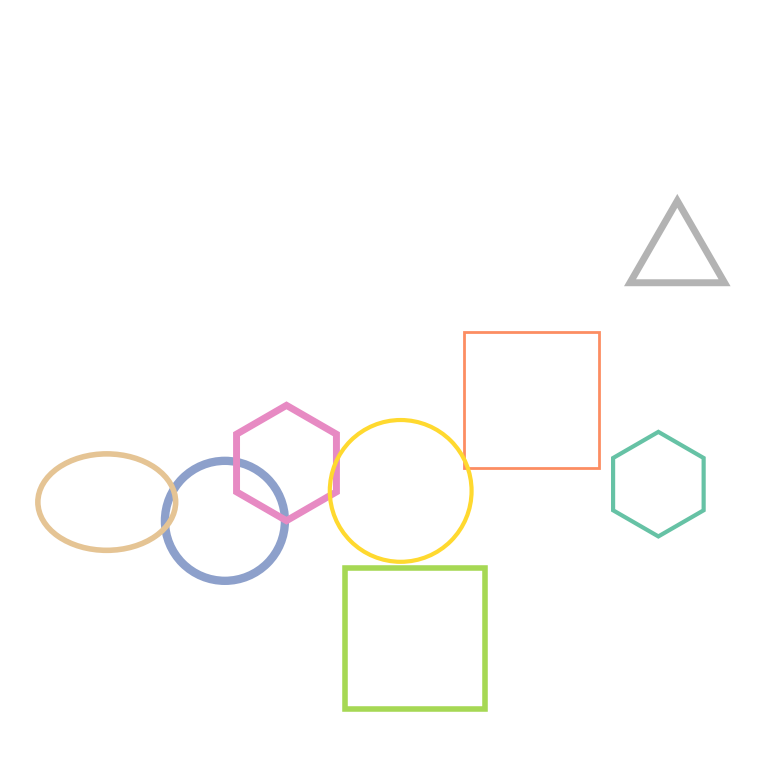[{"shape": "hexagon", "thickness": 1.5, "radius": 0.34, "center": [0.855, 0.371]}, {"shape": "square", "thickness": 1, "radius": 0.44, "center": [0.69, 0.48]}, {"shape": "circle", "thickness": 3, "radius": 0.39, "center": [0.292, 0.324]}, {"shape": "hexagon", "thickness": 2.5, "radius": 0.37, "center": [0.372, 0.399]}, {"shape": "square", "thickness": 2, "radius": 0.46, "center": [0.539, 0.171]}, {"shape": "circle", "thickness": 1.5, "radius": 0.46, "center": [0.52, 0.362]}, {"shape": "oval", "thickness": 2, "radius": 0.45, "center": [0.139, 0.348]}, {"shape": "triangle", "thickness": 2.5, "radius": 0.35, "center": [0.88, 0.668]}]